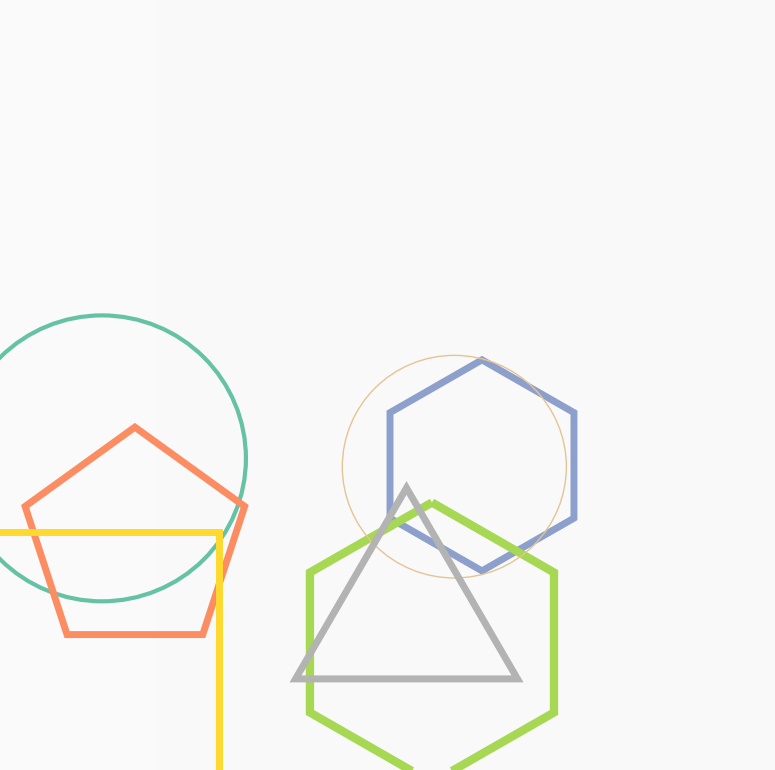[{"shape": "circle", "thickness": 1.5, "radius": 0.93, "center": [0.132, 0.405]}, {"shape": "pentagon", "thickness": 2.5, "radius": 0.74, "center": [0.174, 0.296]}, {"shape": "hexagon", "thickness": 2.5, "radius": 0.69, "center": [0.622, 0.396]}, {"shape": "hexagon", "thickness": 3, "radius": 0.91, "center": [0.557, 0.166]}, {"shape": "square", "thickness": 2.5, "radius": 0.8, "center": [0.122, 0.148]}, {"shape": "circle", "thickness": 0.5, "radius": 0.72, "center": [0.586, 0.394]}, {"shape": "triangle", "thickness": 2.5, "radius": 0.83, "center": [0.525, 0.201]}]